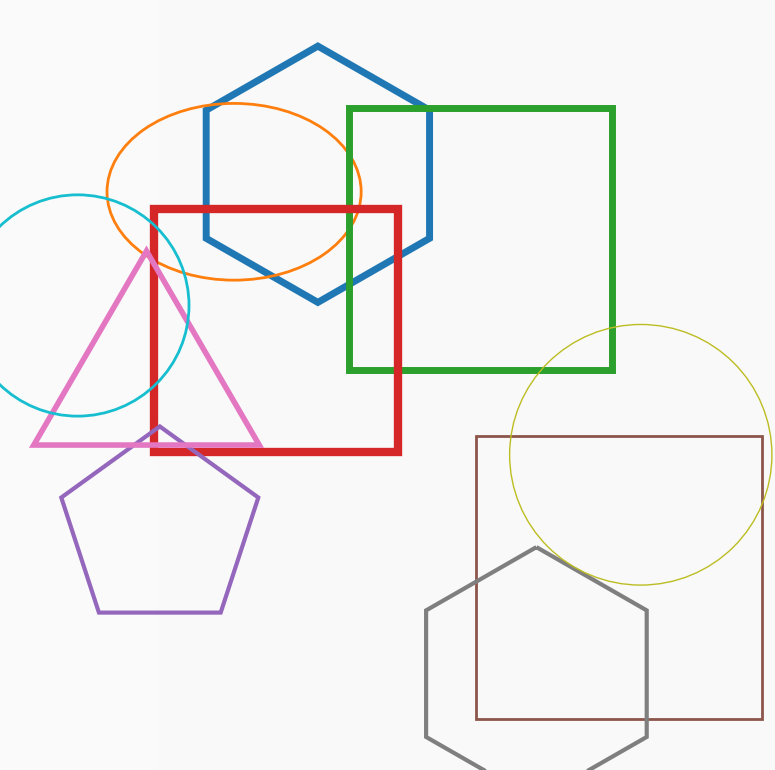[{"shape": "hexagon", "thickness": 2.5, "radius": 0.83, "center": [0.41, 0.774]}, {"shape": "oval", "thickness": 1, "radius": 0.82, "center": [0.302, 0.751]}, {"shape": "square", "thickness": 2.5, "radius": 0.85, "center": [0.62, 0.69]}, {"shape": "square", "thickness": 3, "radius": 0.79, "center": [0.356, 0.571]}, {"shape": "pentagon", "thickness": 1.5, "radius": 0.67, "center": [0.206, 0.313]}, {"shape": "square", "thickness": 1, "radius": 0.92, "center": [0.799, 0.25]}, {"shape": "triangle", "thickness": 2, "radius": 0.84, "center": [0.189, 0.506]}, {"shape": "hexagon", "thickness": 1.5, "radius": 0.82, "center": [0.692, 0.125]}, {"shape": "circle", "thickness": 0.5, "radius": 0.85, "center": [0.827, 0.409]}, {"shape": "circle", "thickness": 1, "radius": 0.72, "center": [0.1, 0.603]}]